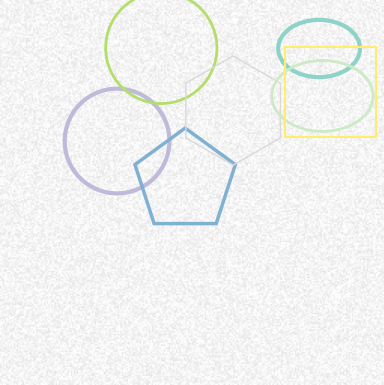[{"shape": "oval", "thickness": 3, "radius": 0.53, "center": [0.829, 0.874]}, {"shape": "circle", "thickness": 3, "radius": 0.68, "center": [0.304, 0.634]}, {"shape": "pentagon", "thickness": 2.5, "radius": 0.69, "center": [0.481, 0.53]}, {"shape": "circle", "thickness": 2, "radius": 0.72, "center": [0.419, 0.876]}, {"shape": "hexagon", "thickness": 1, "radius": 0.71, "center": [0.605, 0.713]}, {"shape": "oval", "thickness": 2, "radius": 0.66, "center": [0.838, 0.751]}, {"shape": "square", "thickness": 1.5, "radius": 0.59, "center": [0.858, 0.761]}]